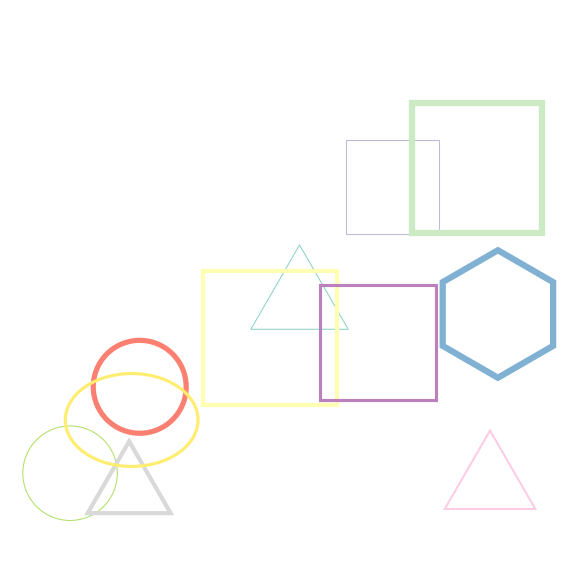[{"shape": "triangle", "thickness": 0.5, "radius": 0.49, "center": [0.519, 0.478]}, {"shape": "square", "thickness": 2, "radius": 0.58, "center": [0.468, 0.414]}, {"shape": "square", "thickness": 0.5, "radius": 0.41, "center": [0.68, 0.675]}, {"shape": "circle", "thickness": 2.5, "radius": 0.4, "center": [0.242, 0.329]}, {"shape": "hexagon", "thickness": 3, "radius": 0.55, "center": [0.862, 0.455]}, {"shape": "circle", "thickness": 0.5, "radius": 0.41, "center": [0.121, 0.18]}, {"shape": "triangle", "thickness": 1, "radius": 0.45, "center": [0.849, 0.163]}, {"shape": "triangle", "thickness": 2, "radius": 0.41, "center": [0.224, 0.152]}, {"shape": "square", "thickness": 1.5, "radius": 0.5, "center": [0.654, 0.407]}, {"shape": "square", "thickness": 3, "radius": 0.56, "center": [0.826, 0.708]}, {"shape": "oval", "thickness": 1.5, "radius": 0.57, "center": [0.228, 0.272]}]